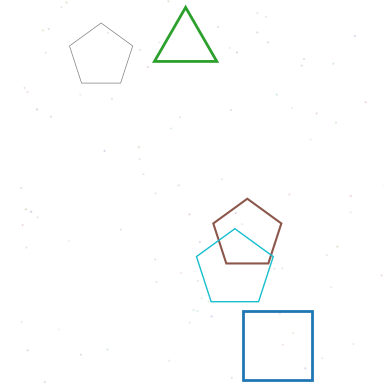[{"shape": "square", "thickness": 2, "radius": 0.45, "center": [0.721, 0.103]}, {"shape": "triangle", "thickness": 2, "radius": 0.47, "center": [0.482, 0.887]}, {"shape": "pentagon", "thickness": 1.5, "radius": 0.46, "center": [0.642, 0.391]}, {"shape": "pentagon", "thickness": 0.5, "radius": 0.43, "center": [0.263, 0.854]}, {"shape": "pentagon", "thickness": 1, "radius": 0.52, "center": [0.61, 0.301]}]